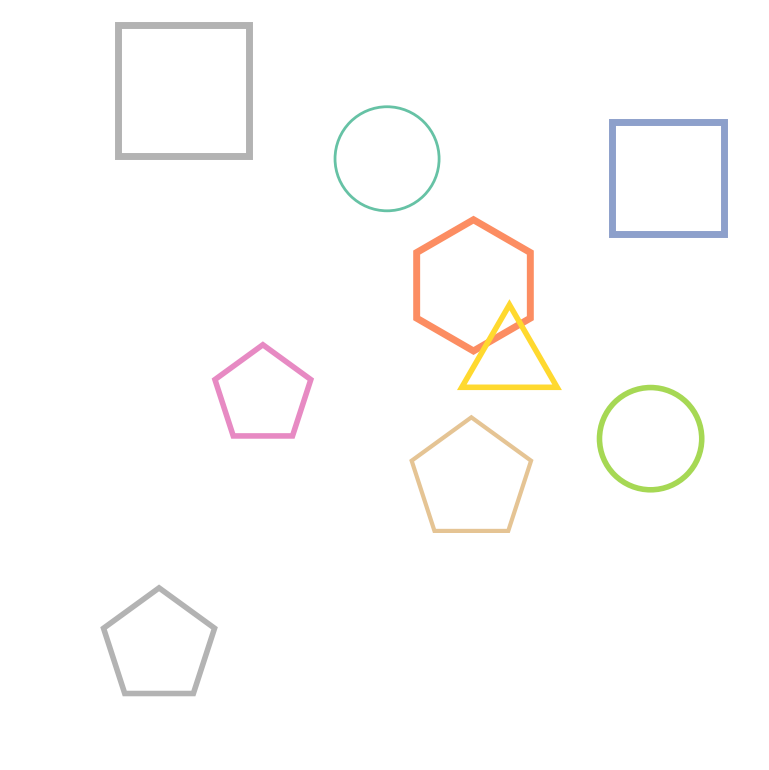[{"shape": "circle", "thickness": 1, "radius": 0.34, "center": [0.503, 0.794]}, {"shape": "hexagon", "thickness": 2.5, "radius": 0.43, "center": [0.615, 0.629]}, {"shape": "square", "thickness": 2.5, "radius": 0.36, "center": [0.867, 0.769]}, {"shape": "pentagon", "thickness": 2, "radius": 0.33, "center": [0.341, 0.487]}, {"shape": "circle", "thickness": 2, "radius": 0.33, "center": [0.845, 0.43]}, {"shape": "triangle", "thickness": 2, "radius": 0.36, "center": [0.662, 0.533]}, {"shape": "pentagon", "thickness": 1.5, "radius": 0.41, "center": [0.612, 0.376]}, {"shape": "pentagon", "thickness": 2, "radius": 0.38, "center": [0.207, 0.161]}, {"shape": "square", "thickness": 2.5, "radius": 0.43, "center": [0.239, 0.883]}]